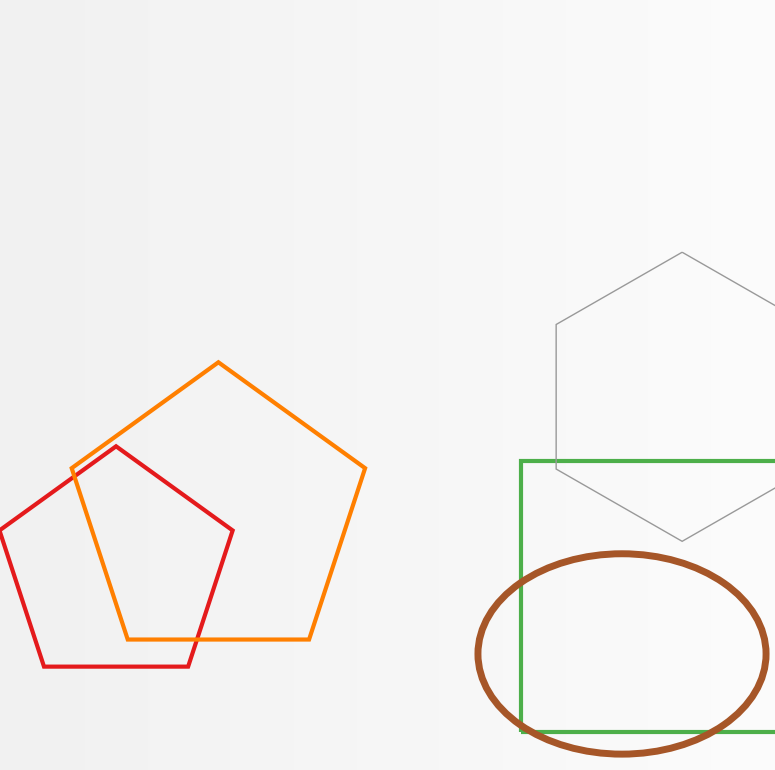[{"shape": "pentagon", "thickness": 1.5, "radius": 0.79, "center": [0.15, 0.262]}, {"shape": "square", "thickness": 1.5, "radius": 0.88, "center": [0.848, 0.226]}, {"shape": "pentagon", "thickness": 1.5, "radius": 1.0, "center": [0.282, 0.33]}, {"shape": "oval", "thickness": 2.5, "radius": 0.93, "center": [0.803, 0.151]}, {"shape": "hexagon", "thickness": 0.5, "radius": 0.94, "center": [0.88, 0.485]}]